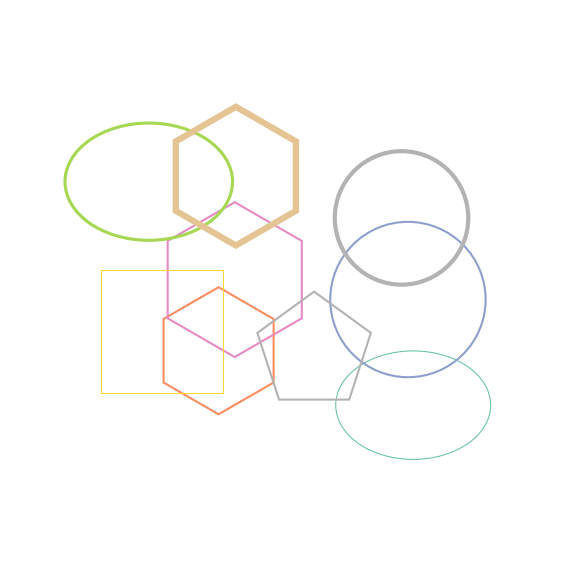[{"shape": "oval", "thickness": 0.5, "radius": 0.67, "center": [0.715, 0.298]}, {"shape": "hexagon", "thickness": 1, "radius": 0.55, "center": [0.379, 0.392]}, {"shape": "circle", "thickness": 1, "radius": 0.67, "center": [0.706, 0.48]}, {"shape": "hexagon", "thickness": 1, "radius": 0.67, "center": [0.406, 0.515]}, {"shape": "oval", "thickness": 1.5, "radius": 0.73, "center": [0.258, 0.685]}, {"shape": "square", "thickness": 0.5, "radius": 0.53, "center": [0.28, 0.425]}, {"shape": "hexagon", "thickness": 3, "radius": 0.6, "center": [0.408, 0.694]}, {"shape": "pentagon", "thickness": 1, "radius": 0.52, "center": [0.544, 0.391]}, {"shape": "circle", "thickness": 2, "radius": 0.58, "center": [0.695, 0.622]}]